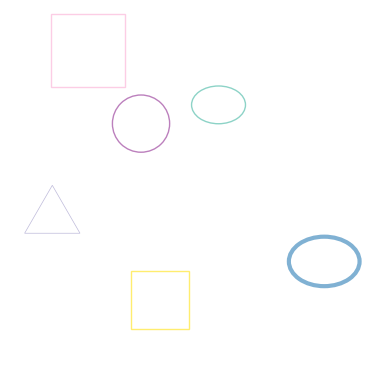[{"shape": "oval", "thickness": 1, "radius": 0.35, "center": [0.568, 0.728]}, {"shape": "triangle", "thickness": 0.5, "radius": 0.42, "center": [0.136, 0.436]}, {"shape": "oval", "thickness": 3, "radius": 0.46, "center": [0.842, 0.321]}, {"shape": "square", "thickness": 1, "radius": 0.48, "center": [0.228, 0.869]}, {"shape": "circle", "thickness": 1, "radius": 0.37, "center": [0.366, 0.679]}, {"shape": "square", "thickness": 1, "radius": 0.38, "center": [0.416, 0.22]}]